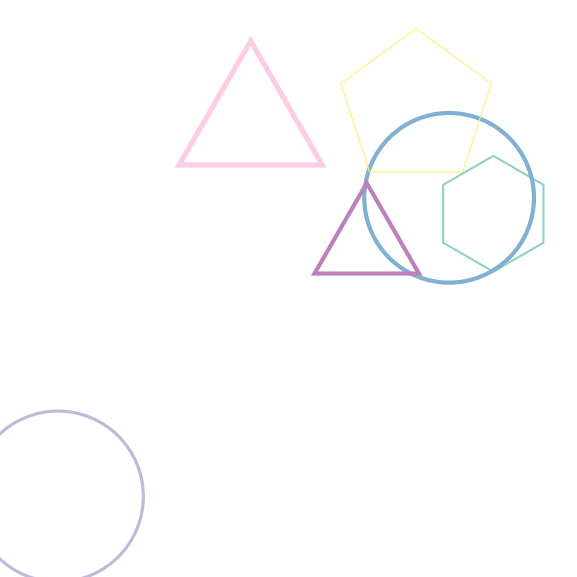[{"shape": "hexagon", "thickness": 1, "radius": 0.5, "center": [0.854, 0.629]}, {"shape": "circle", "thickness": 1.5, "radius": 0.74, "center": [0.1, 0.139]}, {"shape": "circle", "thickness": 2, "radius": 0.73, "center": [0.778, 0.657]}, {"shape": "triangle", "thickness": 2.5, "radius": 0.72, "center": [0.434, 0.785]}, {"shape": "triangle", "thickness": 2, "radius": 0.52, "center": [0.635, 0.578]}, {"shape": "pentagon", "thickness": 0.5, "radius": 0.69, "center": [0.72, 0.812]}]